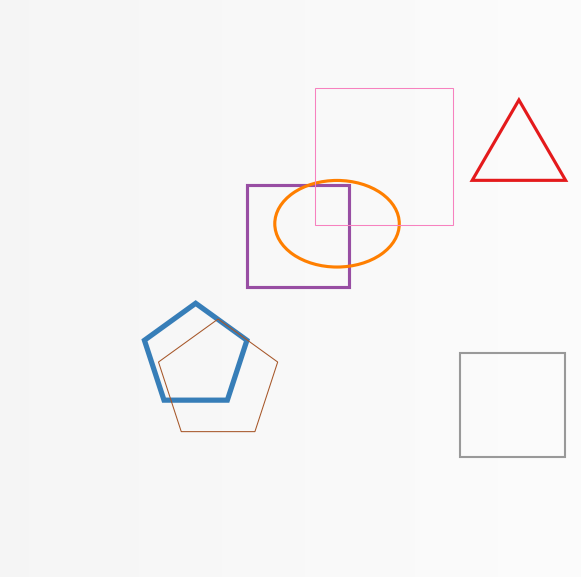[{"shape": "triangle", "thickness": 1.5, "radius": 0.46, "center": [0.893, 0.733]}, {"shape": "pentagon", "thickness": 2.5, "radius": 0.46, "center": [0.337, 0.381]}, {"shape": "square", "thickness": 1.5, "radius": 0.44, "center": [0.512, 0.591]}, {"shape": "oval", "thickness": 1.5, "radius": 0.54, "center": [0.58, 0.612]}, {"shape": "pentagon", "thickness": 0.5, "radius": 0.54, "center": [0.375, 0.339]}, {"shape": "square", "thickness": 0.5, "radius": 0.59, "center": [0.66, 0.727]}, {"shape": "square", "thickness": 1, "radius": 0.45, "center": [0.882, 0.298]}]